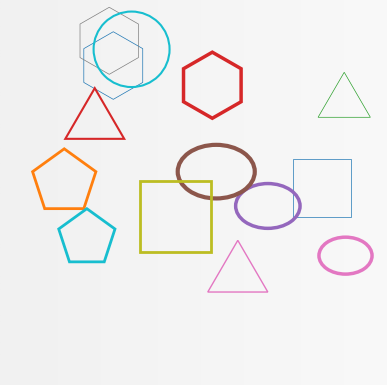[{"shape": "square", "thickness": 0.5, "radius": 0.38, "center": [0.831, 0.512]}, {"shape": "hexagon", "thickness": 0.5, "radius": 0.44, "center": [0.292, 0.83]}, {"shape": "pentagon", "thickness": 2, "radius": 0.43, "center": [0.166, 0.528]}, {"shape": "triangle", "thickness": 0.5, "radius": 0.39, "center": [0.888, 0.734]}, {"shape": "triangle", "thickness": 1.5, "radius": 0.44, "center": [0.245, 0.683]}, {"shape": "hexagon", "thickness": 2.5, "radius": 0.43, "center": [0.548, 0.779]}, {"shape": "oval", "thickness": 2.5, "radius": 0.42, "center": [0.691, 0.465]}, {"shape": "oval", "thickness": 3, "radius": 0.5, "center": [0.558, 0.554]}, {"shape": "triangle", "thickness": 1, "radius": 0.45, "center": [0.614, 0.286]}, {"shape": "oval", "thickness": 2.5, "radius": 0.34, "center": [0.892, 0.336]}, {"shape": "hexagon", "thickness": 0.5, "radius": 0.44, "center": [0.282, 0.894]}, {"shape": "square", "thickness": 2, "radius": 0.46, "center": [0.453, 0.437]}, {"shape": "circle", "thickness": 1.5, "radius": 0.49, "center": [0.34, 0.872]}, {"shape": "pentagon", "thickness": 2, "radius": 0.38, "center": [0.224, 0.382]}]